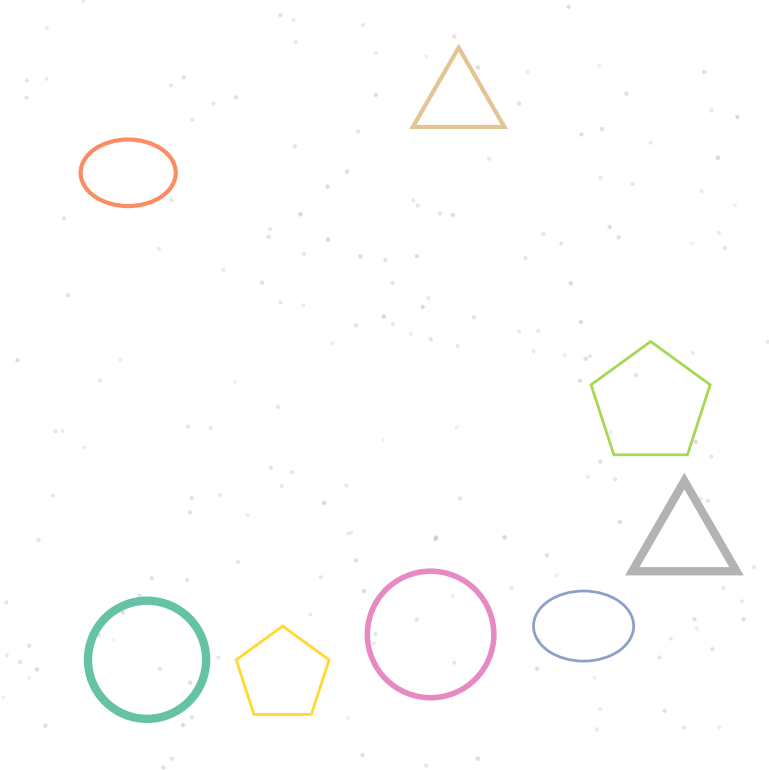[{"shape": "circle", "thickness": 3, "radius": 0.38, "center": [0.191, 0.143]}, {"shape": "oval", "thickness": 1.5, "radius": 0.31, "center": [0.166, 0.776]}, {"shape": "oval", "thickness": 1, "radius": 0.33, "center": [0.758, 0.187]}, {"shape": "circle", "thickness": 2, "radius": 0.41, "center": [0.559, 0.176]}, {"shape": "pentagon", "thickness": 1, "radius": 0.41, "center": [0.845, 0.475]}, {"shape": "pentagon", "thickness": 1, "radius": 0.32, "center": [0.367, 0.123]}, {"shape": "triangle", "thickness": 1.5, "radius": 0.34, "center": [0.596, 0.869]}, {"shape": "triangle", "thickness": 3, "radius": 0.39, "center": [0.889, 0.297]}]